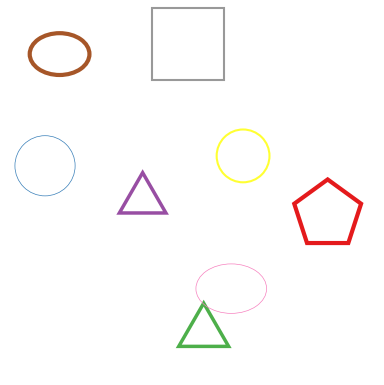[{"shape": "pentagon", "thickness": 3, "radius": 0.46, "center": [0.851, 0.443]}, {"shape": "circle", "thickness": 0.5, "radius": 0.39, "center": [0.117, 0.569]}, {"shape": "triangle", "thickness": 2.5, "radius": 0.37, "center": [0.529, 0.138]}, {"shape": "triangle", "thickness": 2.5, "radius": 0.35, "center": [0.37, 0.482]}, {"shape": "circle", "thickness": 1.5, "radius": 0.34, "center": [0.631, 0.595]}, {"shape": "oval", "thickness": 3, "radius": 0.39, "center": [0.155, 0.86]}, {"shape": "oval", "thickness": 0.5, "radius": 0.46, "center": [0.601, 0.25]}, {"shape": "square", "thickness": 1.5, "radius": 0.47, "center": [0.488, 0.885]}]